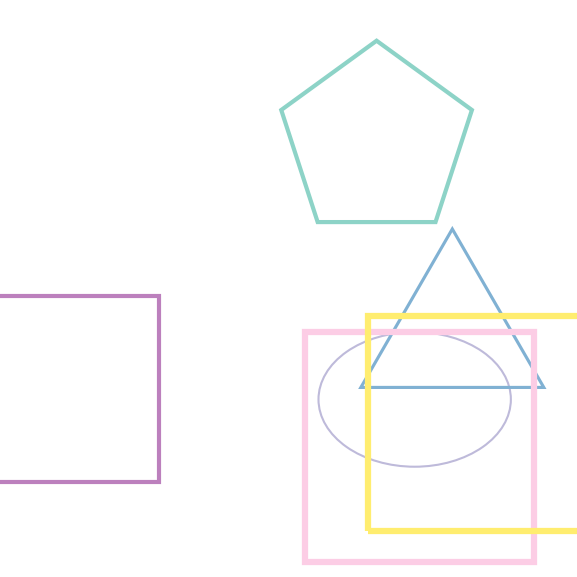[{"shape": "pentagon", "thickness": 2, "radius": 0.87, "center": [0.652, 0.755]}, {"shape": "oval", "thickness": 1, "radius": 0.83, "center": [0.718, 0.308]}, {"shape": "triangle", "thickness": 1.5, "radius": 0.91, "center": [0.783, 0.42]}, {"shape": "square", "thickness": 3, "radius": 0.99, "center": [0.726, 0.225]}, {"shape": "square", "thickness": 2, "radius": 0.81, "center": [0.114, 0.325]}, {"shape": "square", "thickness": 3, "radius": 0.93, "center": [0.823, 0.265]}]